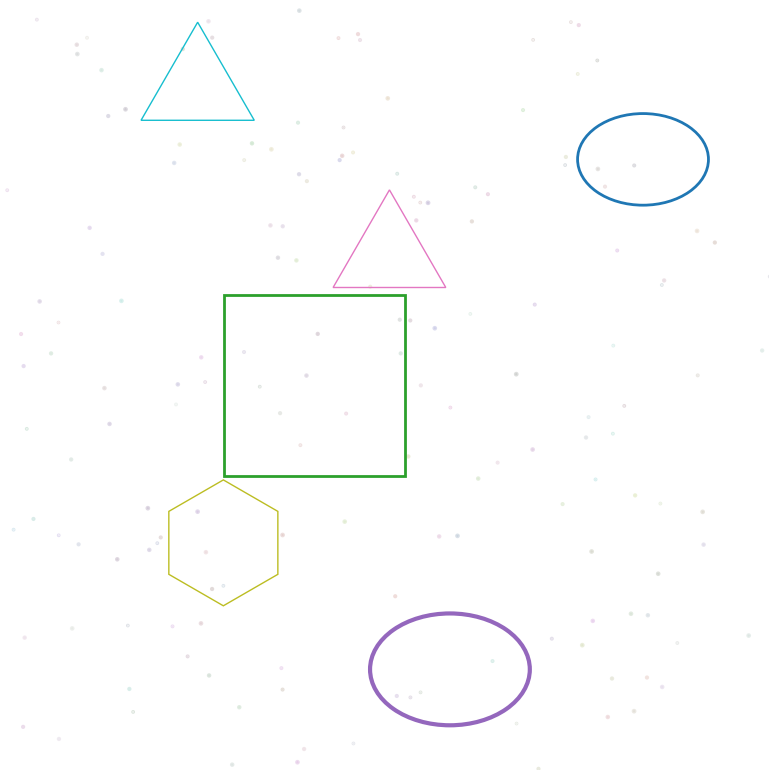[{"shape": "oval", "thickness": 1, "radius": 0.42, "center": [0.835, 0.793]}, {"shape": "square", "thickness": 1, "radius": 0.59, "center": [0.409, 0.499]}, {"shape": "oval", "thickness": 1.5, "radius": 0.52, "center": [0.584, 0.131]}, {"shape": "triangle", "thickness": 0.5, "radius": 0.42, "center": [0.506, 0.669]}, {"shape": "hexagon", "thickness": 0.5, "radius": 0.41, "center": [0.29, 0.295]}, {"shape": "triangle", "thickness": 0.5, "radius": 0.42, "center": [0.257, 0.886]}]